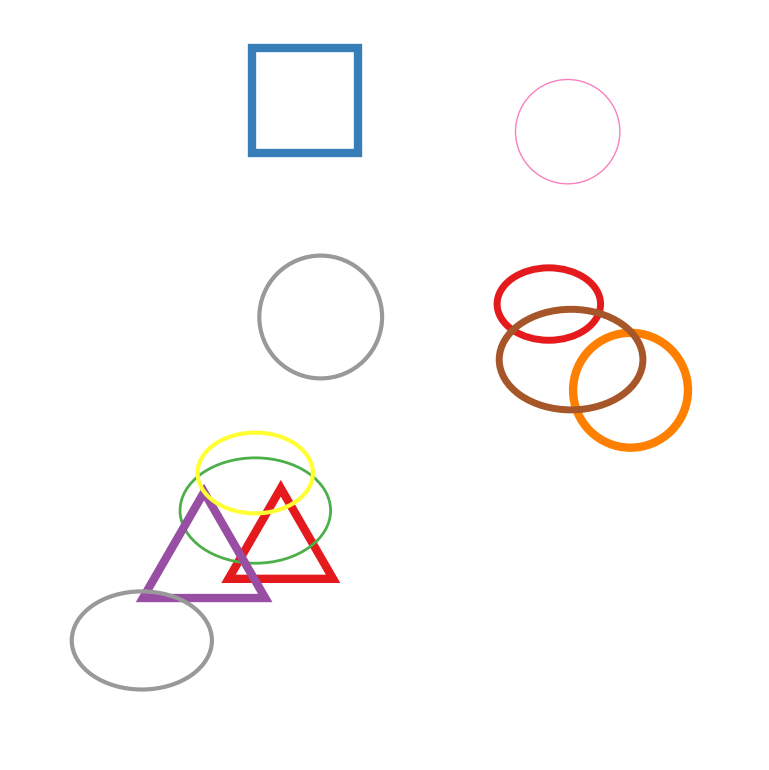[{"shape": "oval", "thickness": 2.5, "radius": 0.34, "center": [0.713, 0.605]}, {"shape": "triangle", "thickness": 3, "radius": 0.39, "center": [0.365, 0.287]}, {"shape": "square", "thickness": 3, "radius": 0.34, "center": [0.396, 0.869]}, {"shape": "oval", "thickness": 1, "radius": 0.49, "center": [0.332, 0.337]}, {"shape": "triangle", "thickness": 3, "radius": 0.46, "center": [0.265, 0.269]}, {"shape": "circle", "thickness": 3, "radius": 0.37, "center": [0.819, 0.493]}, {"shape": "oval", "thickness": 1.5, "radius": 0.37, "center": [0.331, 0.386]}, {"shape": "oval", "thickness": 2.5, "radius": 0.47, "center": [0.742, 0.533]}, {"shape": "circle", "thickness": 0.5, "radius": 0.34, "center": [0.737, 0.829]}, {"shape": "oval", "thickness": 1.5, "radius": 0.46, "center": [0.184, 0.168]}, {"shape": "circle", "thickness": 1.5, "radius": 0.4, "center": [0.417, 0.588]}]